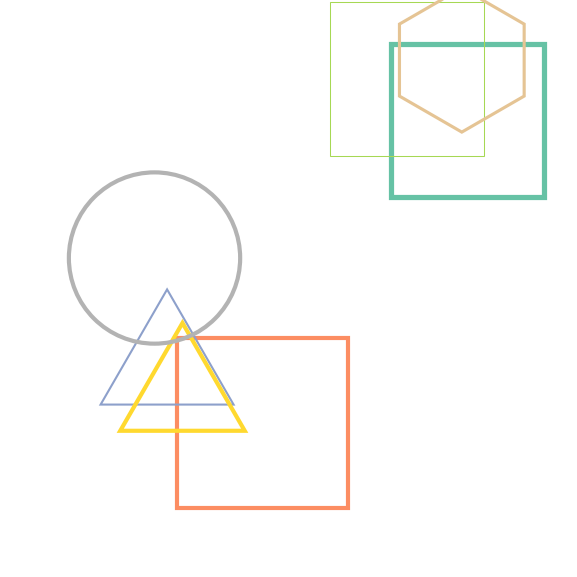[{"shape": "square", "thickness": 2.5, "radius": 0.66, "center": [0.809, 0.791]}, {"shape": "square", "thickness": 2, "radius": 0.74, "center": [0.455, 0.267]}, {"shape": "triangle", "thickness": 1, "radius": 0.66, "center": [0.289, 0.365]}, {"shape": "square", "thickness": 0.5, "radius": 0.67, "center": [0.705, 0.862]}, {"shape": "triangle", "thickness": 2, "radius": 0.62, "center": [0.316, 0.315]}, {"shape": "hexagon", "thickness": 1.5, "radius": 0.62, "center": [0.8, 0.895]}, {"shape": "circle", "thickness": 2, "radius": 0.74, "center": [0.268, 0.552]}]